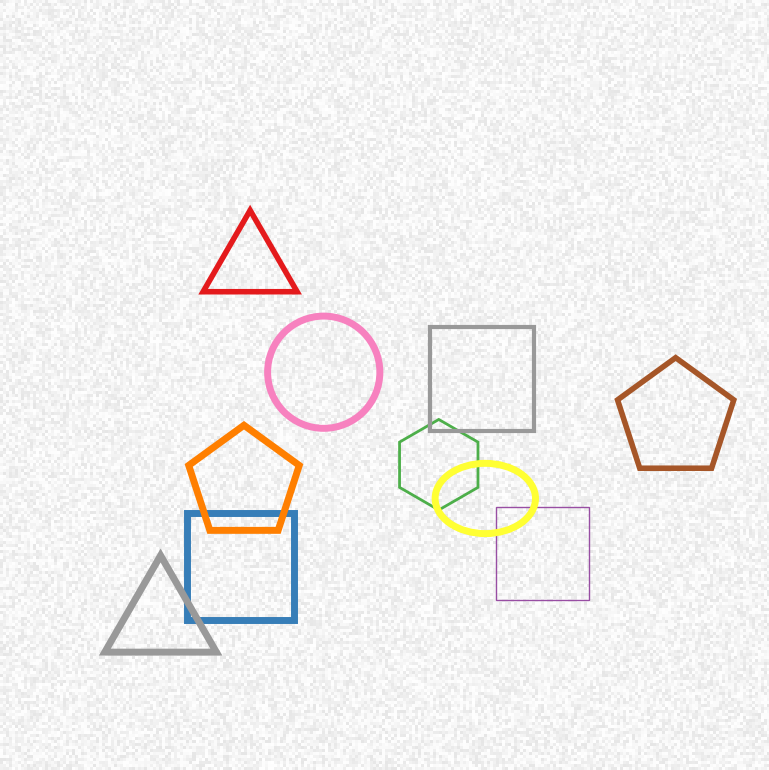[{"shape": "triangle", "thickness": 2, "radius": 0.35, "center": [0.325, 0.656]}, {"shape": "square", "thickness": 2.5, "radius": 0.35, "center": [0.313, 0.264]}, {"shape": "hexagon", "thickness": 1, "radius": 0.29, "center": [0.57, 0.396]}, {"shape": "square", "thickness": 0.5, "radius": 0.3, "center": [0.704, 0.281]}, {"shape": "pentagon", "thickness": 2.5, "radius": 0.38, "center": [0.317, 0.372]}, {"shape": "oval", "thickness": 2.5, "radius": 0.33, "center": [0.63, 0.353]}, {"shape": "pentagon", "thickness": 2, "radius": 0.4, "center": [0.877, 0.456]}, {"shape": "circle", "thickness": 2.5, "radius": 0.36, "center": [0.42, 0.517]}, {"shape": "triangle", "thickness": 2.5, "radius": 0.42, "center": [0.209, 0.195]}, {"shape": "square", "thickness": 1.5, "radius": 0.34, "center": [0.626, 0.508]}]